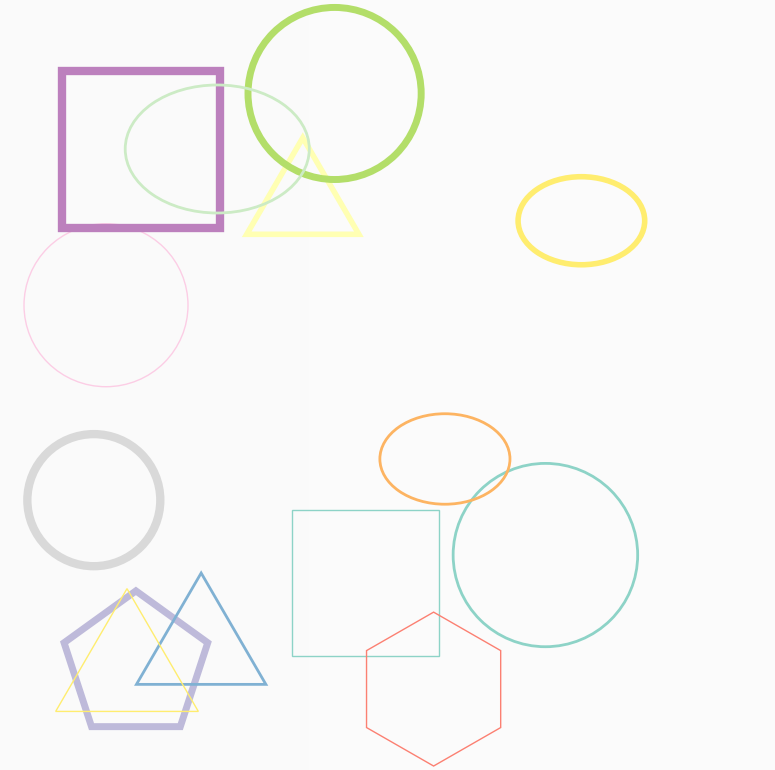[{"shape": "circle", "thickness": 1, "radius": 0.6, "center": [0.704, 0.279]}, {"shape": "square", "thickness": 0.5, "radius": 0.47, "center": [0.471, 0.242]}, {"shape": "triangle", "thickness": 2, "radius": 0.42, "center": [0.391, 0.737]}, {"shape": "pentagon", "thickness": 2.5, "radius": 0.49, "center": [0.175, 0.135]}, {"shape": "hexagon", "thickness": 0.5, "radius": 0.5, "center": [0.559, 0.105]}, {"shape": "triangle", "thickness": 1, "radius": 0.48, "center": [0.26, 0.159]}, {"shape": "oval", "thickness": 1, "radius": 0.42, "center": [0.574, 0.404]}, {"shape": "circle", "thickness": 2.5, "radius": 0.56, "center": [0.432, 0.879]}, {"shape": "circle", "thickness": 0.5, "radius": 0.53, "center": [0.137, 0.604]}, {"shape": "circle", "thickness": 3, "radius": 0.43, "center": [0.121, 0.35]}, {"shape": "square", "thickness": 3, "radius": 0.51, "center": [0.181, 0.806]}, {"shape": "oval", "thickness": 1, "radius": 0.59, "center": [0.28, 0.807]}, {"shape": "triangle", "thickness": 0.5, "radius": 0.53, "center": [0.164, 0.129]}, {"shape": "oval", "thickness": 2, "radius": 0.41, "center": [0.75, 0.713]}]